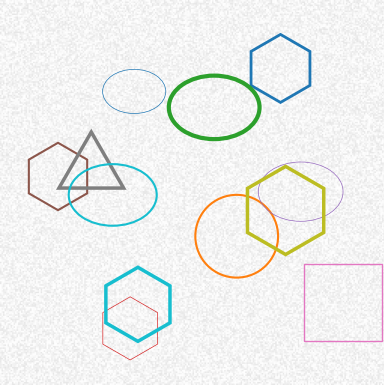[{"shape": "oval", "thickness": 0.5, "radius": 0.41, "center": [0.349, 0.763]}, {"shape": "hexagon", "thickness": 2, "radius": 0.44, "center": [0.729, 0.822]}, {"shape": "circle", "thickness": 1.5, "radius": 0.54, "center": [0.615, 0.386]}, {"shape": "oval", "thickness": 3, "radius": 0.59, "center": [0.556, 0.721]}, {"shape": "hexagon", "thickness": 0.5, "radius": 0.41, "center": [0.338, 0.147]}, {"shape": "oval", "thickness": 0.5, "radius": 0.55, "center": [0.781, 0.502]}, {"shape": "hexagon", "thickness": 1.5, "radius": 0.44, "center": [0.151, 0.542]}, {"shape": "square", "thickness": 1, "radius": 0.5, "center": [0.891, 0.213]}, {"shape": "triangle", "thickness": 2.5, "radius": 0.48, "center": [0.237, 0.56]}, {"shape": "hexagon", "thickness": 2.5, "radius": 0.57, "center": [0.742, 0.453]}, {"shape": "hexagon", "thickness": 2.5, "radius": 0.48, "center": [0.358, 0.21]}, {"shape": "oval", "thickness": 1.5, "radius": 0.57, "center": [0.293, 0.494]}]